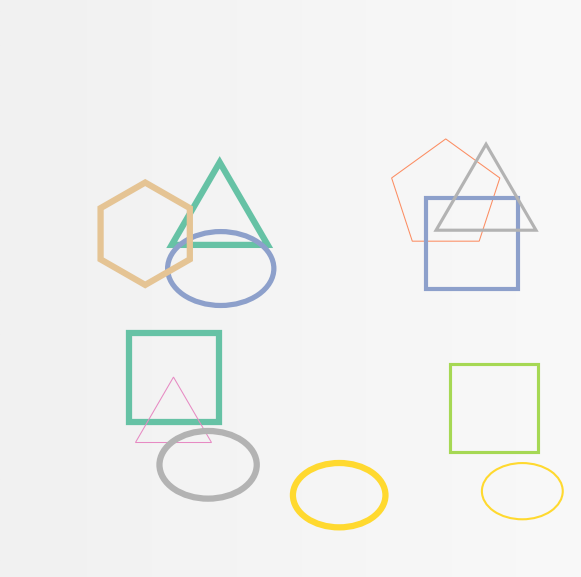[{"shape": "square", "thickness": 3, "radius": 0.38, "center": [0.299, 0.346]}, {"shape": "triangle", "thickness": 3, "radius": 0.48, "center": [0.378, 0.623]}, {"shape": "pentagon", "thickness": 0.5, "radius": 0.49, "center": [0.767, 0.661]}, {"shape": "oval", "thickness": 2.5, "radius": 0.46, "center": [0.38, 0.534]}, {"shape": "square", "thickness": 2, "radius": 0.4, "center": [0.812, 0.577]}, {"shape": "triangle", "thickness": 0.5, "radius": 0.38, "center": [0.298, 0.271]}, {"shape": "square", "thickness": 1.5, "radius": 0.38, "center": [0.85, 0.293]}, {"shape": "oval", "thickness": 1, "radius": 0.35, "center": [0.899, 0.149]}, {"shape": "oval", "thickness": 3, "radius": 0.4, "center": [0.584, 0.142]}, {"shape": "hexagon", "thickness": 3, "radius": 0.44, "center": [0.25, 0.594]}, {"shape": "oval", "thickness": 3, "radius": 0.42, "center": [0.358, 0.194]}, {"shape": "triangle", "thickness": 1.5, "radius": 0.5, "center": [0.836, 0.65]}]